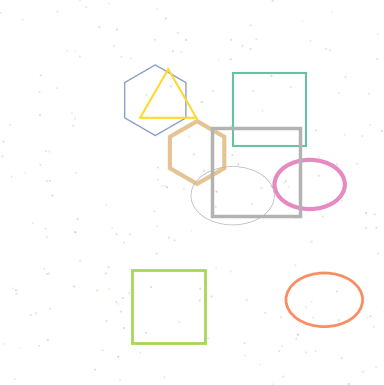[{"shape": "square", "thickness": 1.5, "radius": 0.47, "center": [0.7, 0.715]}, {"shape": "oval", "thickness": 2, "radius": 0.5, "center": [0.842, 0.221]}, {"shape": "hexagon", "thickness": 1, "radius": 0.46, "center": [0.403, 0.74]}, {"shape": "oval", "thickness": 3, "radius": 0.46, "center": [0.804, 0.521]}, {"shape": "square", "thickness": 2, "radius": 0.47, "center": [0.438, 0.203]}, {"shape": "triangle", "thickness": 1.5, "radius": 0.42, "center": [0.437, 0.736]}, {"shape": "hexagon", "thickness": 3, "radius": 0.41, "center": [0.512, 0.604]}, {"shape": "oval", "thickness": 0.5, "radius": 0.54, "center": [0.604, 0.492]}, {"shape": "square", "thickness": 2.5, "radius": 0.57, "center": [0.665, 0.553]}]